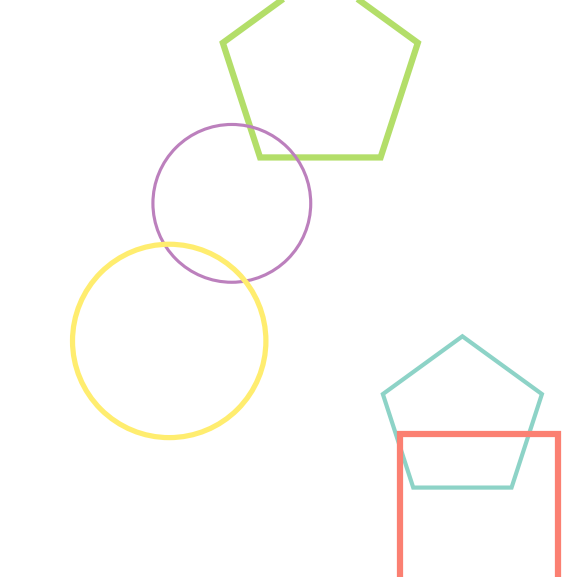[{"shape": "pentagon", "thickness": 2, "radius": 0.72, "center": [0.801, 0.272]}, {"shape": "square", "thickness": 3, "radius": 0.68, "center": [0.829, 0.111]}, {"shape": "pentagon", "thickness": 3, "radius": 0.89, "center": [0.555, 0.87]}, {"shape": "circle", "thickness": 1.5, "radius": 0.68, "center": [0.401, 0.647]}, {"shape": "circle", "thickness": 2.5, "radius": 0.84, "center": [0.293, 0.409]}]